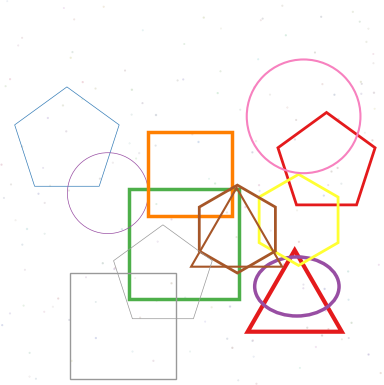[{"shape": "pentagon", "thickness": 2, "radius": 0.66, "center": [0.848, 0.575]}, {"shape": "triangle", "thickness": 3, "radius": 0.71, "center": [0.765, 0.209]}, {"shape": "pentagon", "thickness": 0.5, "radius": 0.71, "center": [0.174, 0.632]}, {"shape": "square", "thickness": 2.5, "radius": 0.71, "center": [0.479, 0.365]}, {"shape": "circle", "thickness": 0.5, "radius": 0.53, "center": [0.28, 0.498]}, {"shape": "oval", "thickness": 2.5, "radius": 0.55, "center": [0.771, 0.256]}, {"shape": "square", "thickness": 2.5, "radius": 0.55, "center": [0.492, 0.548]}, {"shape": "hexagon", "thickness": 2, "radius": 0.59, "center": [0.776, 0.429]}, {"shape": "triangle", "thickness": 1.5, "radius": 0.68, "center": [0.615, 0.376]}, {"shape": "hexagon", "thickness": 2, "radius": 0.57, "center": [0.616, 0.405]}, {"shape": "circle", "thickness": 1.5, "radius": 0.74, "center": [0.789, 0.698]}, {"shape": "square", "thickness": 1, "radius": 0.69, "center": [0.32, 0.153]}, {"shape": "pentagon", "thickness": 0.5, "radius": 0.67, "center": [0.423, 0.281]}]